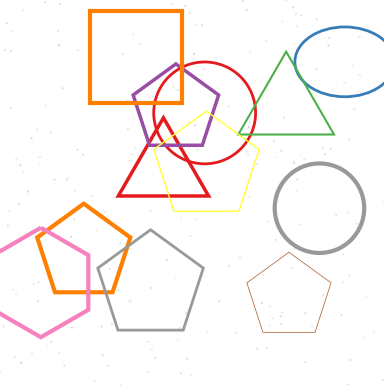[{"shape": "circle", "thickness": 2, "radius": 0.66, "center": [0.532, 0.707]}, {"shape": "triangle", "thickness": 2.5, "radius": 0.68, "center": [0.425, 0.559]}, {"shape": "oval", "thickness": 2, "radius": 0.65, "center": [0.895, 0.839]}, {"shape": "triangle", "thickness": 1.5, "radius": 0.72, "center": [0.743, 0.722]}, {"shape": "pentagon", "thickness": 2.5, "radius": 0.58, "center": [0.457, 0.717]}, {"shape": "pentagon", "thickness": 3, "radius": 0.64, "center": [0.218, 0.344]}, {"shape": "square", "thickness": 3, "radius": 0.6, "center": [0.353, 0.851]}, {"shape": "pentagon", "thickness": 1, "radius": 0.72, "center": [0.536, 0.568]}, {"shape": "pentagon", "thickness": 0.5, "radius": 0.58, "center": [0.751, 0.23]}, {"shape": "hexagon", "thickness": 3, "radius": 0.71, "center": [0.106, 0.266]}, {"shape": "pentagon", "thickness": 2, "radius": 0.72, "center": [0.391, 0.259]}, {"shape": "circle", "thickness": 3, "radius": 0.58, "center": [0.83, 0.459]}]